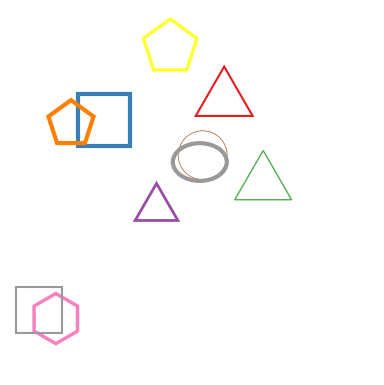[{"shape": "triangle", "thickness": 1.5, "radius": 0.43, "center": [0.582, 0.742]}, {"shape": "square", "thickness": 3, "radius": 0.34, "center": [0.269, 0.689]}, {"shape": "triangle", "thickness": 1, "radius": 0.43, "center": [0.684, 0.524]}, {"shape": "triangle", "thickness": 2, "radius": 0.32, "center": [0.407, 0.459]}, {"shape": "pentagon", "thickness": 3, "radius": 0.31, "center": [0.184, 0.678]}, {"shape": "pentagon", "thickness": 2.5, "radius": 0.37, "center": [0.442, 0.878]}, {"shape": "circle", "thickness": 0.5, "radius": 0.32, "center": [0.526, 0.597]}, {"shape": "hexagon", "thickness": 2.5, "radius": 0.33, "center": [0.145, 0.173]}, {"shape": "oval", "thickness": 3, "radius": 0.35, "center": [0.519, 0.579]}, {"shape": "square", "thickness": 1.5, "radius": 0.3, "center": [0.101, 0.196]}]